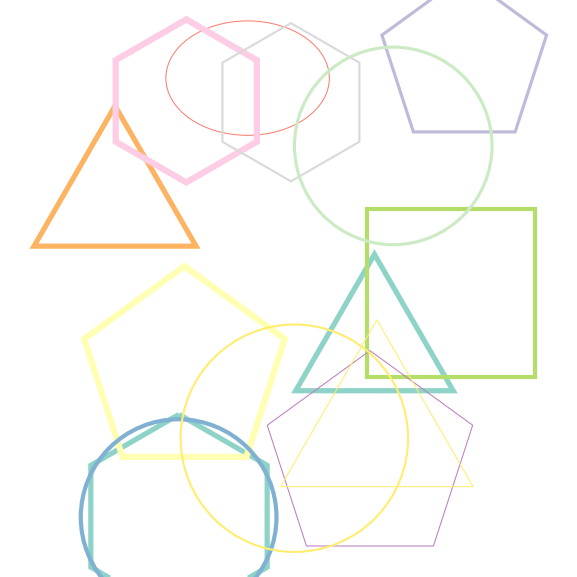[{"shape": "hexagon", "thickness": 2.5, "radius": 0.88, "center": [0.31, 0.105]}, {"shape": "triangle", "thickness": 2.5, "radius": 0.79, "center": [0.648, 0.401]}, {"shape": "pentagon", "thickness": 3, "radius": 0.91, "center": [0.319, 0.356]}, {"shape": "pentagon", "thickness": 1.5, "radius": 0.75, "center": [0.804, 0.892]}, {"shape": "oval", "thickness": 0.5, "radius": 0.71, "center": [0.429, 0.864]}, {"shape": "circle", "thickness": 2, "radius": 0.85, "center": [0.309, 0.104]}, {"shape": "triangle", "thickness": 2.5, "radius": 0.81, "center": [0.199, 0.654]}, {"shape": "square", "thickness": 2, "radius": 0.73, "center": [0.781, 0.492]}, {"shape": "hexagon", "thickness": 3, "radius": 0.71, "center": [0.323, 0.824]}, {"shape": "hexagon", "thickness": 1, "radius": 0.68, "center": [0.504, 0.822]}, {"shape": "pentagon", "thickness": 0.5, "radius": 0.94, "center": [0.641, 0.205]}, {"shape": "circle", "thickness": 1.5, "radius": 0.86, "center": [0.681, 0.747]}, {"shape": "circle", "thickness": 1, "radius": 0.98, "center": [0.51, 0.24]}, {"shape": "triangle", "thickness": 0.5, "radius": 0.96, "center": [0.653, 0.253]}]